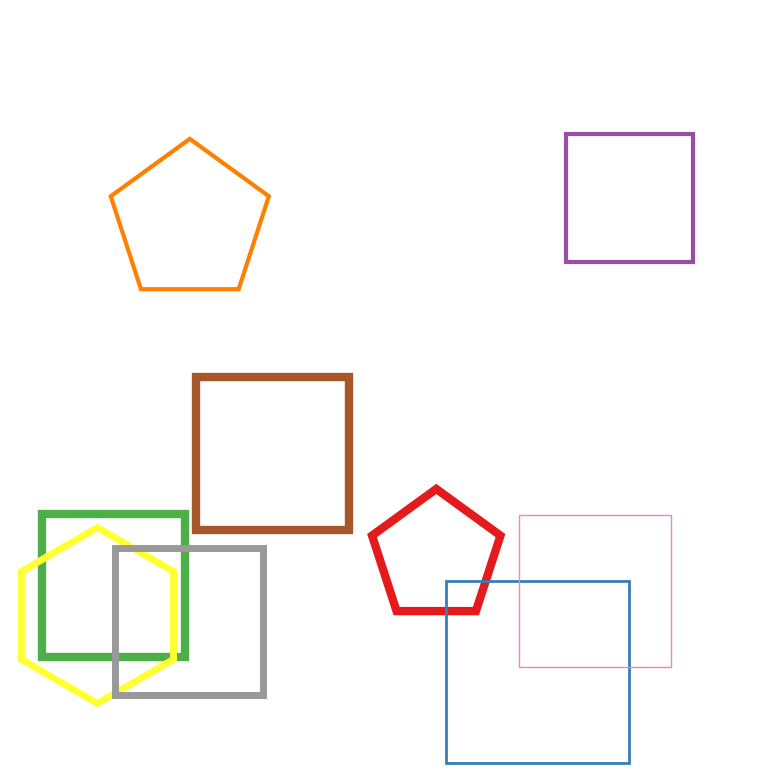[{"shape": "pentagon", "thickness": 3, "radius": 0.44, "center": [0.567, 0.277]}, {"shape": "square", "thickness": 1, "radius": 0.59, "center": [0.698, 0.127]}, {"shape": "square", "thickness": 3, "radius": 0.46, "center": [0.148, 0.24]}, {"shape": "square", "thickness": 1.5, "radius": 0.42, "center": [0.818, 0.743]}, {"shape": "pentagon", "thickness": 1.5, "radius": 0.54, "center": [0.246, 0.712]}, {"shape": "hexagon", "thickness": 2.5, "radius": 0.57, "center": [0.127, 0.201]}, {"shape": "square", "thickness": 3, "radius": 0.5, "center": [0.354, 0.411]}, {"shape": "square", "thickness": 0.5, "radius": 0.49, "center": [0.773, 0.232]}, {"shape": "square", "thickness": 2.5, "radius": 0.48, "center": [0.246, 0.193]}]